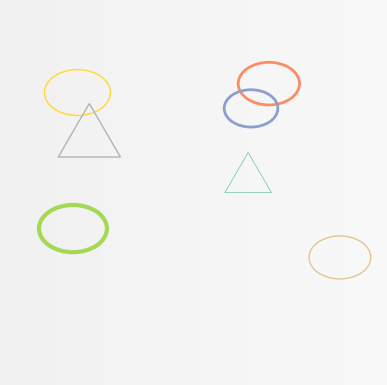[{"shape": "triangle", "thickness": 0.5, "radius": 0.35, "center": [0.64, 0.534]}, {"shape": "oval", "thickness": 2, "radius": 0.4, "center": [0.694, 0.783]}, {"shape": "oval", "thickness": 2, "radius": 0.35, "center": [0.648, 0.718]}, {"shape": "oval", "thickness": 3, "radius": 0.44, "center": [0.188, 0.406]}, {"shape": "oval", "thickness": 1, "radius": 0.43, "center": [0.2, 0.76]}, {"shape": "oval", "thickness": 1, "radius": 0.4, "center": [0.877, 0.331]}, {"shape": "triangle", "thickness": 1, "radius": 0.46, "center": [0.231, 0.638]}]